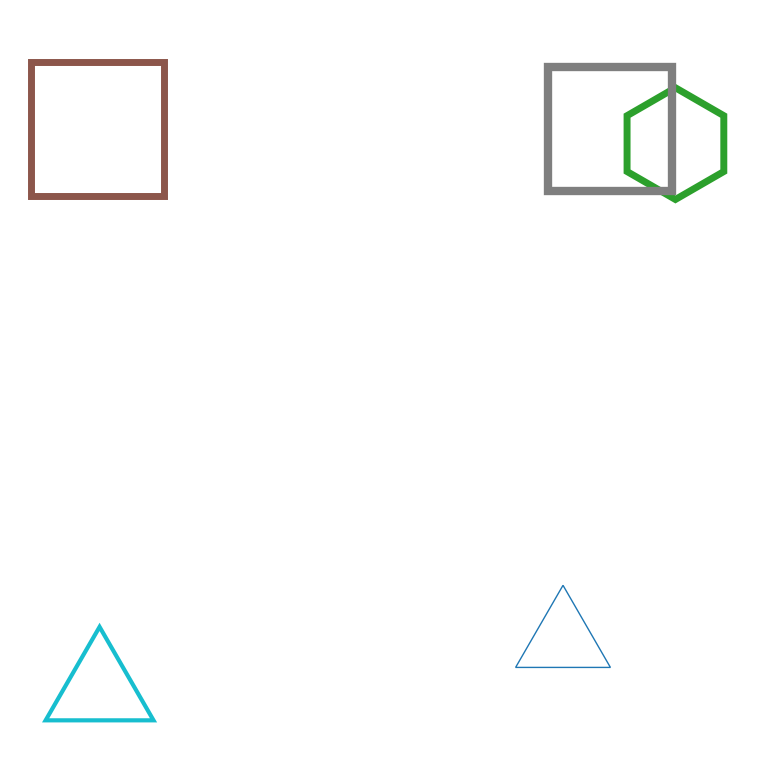[{"shape": "triangle", "thickness": 0.5, "radius": 0.36, "center": [0.731, 0.169]}, {"shape": "hexagon", "thickness": 2.5, "radius": 0.36, "center": [0.877, 0.813]}, {"shape": "square", "thickness": 2.5, "radius": 0.43, "center": [0.127, 0.833]}, {"shape": "square", "thickness": 3, "radius": 0.4, "center": [0.792, 0.832]}, {"shape": "triangle", "thickness": 1.5, "radius": 0.4, "center": [0.129, 0.105]}]